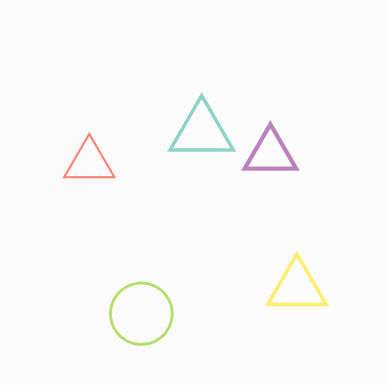[{"shape": "triangle", "thickness": 2.5, "radius": 0.47, "center": [0.52, 0.658]}, {"shape": "triangle", "thickness": 1.5, "radius": 0.37, "center": [0.23, 0.577]}, {"shape": "circle", "thickness": 2, "radius": 0.4, "center": [0.365, 0.185]}, {"shape": "triangle", "thickness": 3, "radius": 0.38, "center": [0.698, 0.6]}, {"shape": "triangle", "thickness": 2.5, "radius": 0.44, "center": [0.766, 0.253]}]